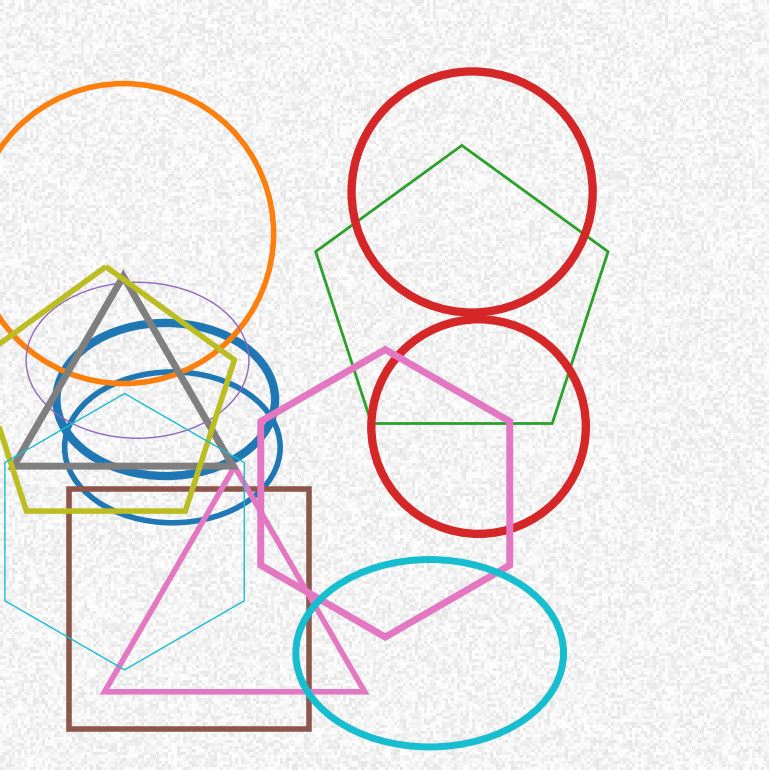[{"shape": "oval", "thickness": 2, "radius": 0.7, "center": [0.224, 0.419]}, {"shape": "oval", "thickness": 3, "radius": 0.71, "center": [0.215, 0.481]}, {"shape": "circle", "thickness": 2, "radius": 0.97, "center": [0.161, 0.697]}, {"shape": "pentagon", "thickness": 1, "radius": 1.0, "center": [0.6, 0.612]}, {"shape": "circle", "thickness": 3, "radius": 0.7, "center": [0.622, 0.446]}, {"shape": "circle", "thickness": 3, "radius": 0.78, "center": [0.613, 0.751]}, {"shape": "oval", "thickness": 0.5, "radius": 0.72, "center": [0.179, 0.532]}, {"shape": "square", "thickness": 2, "radius": 0.78, "center": [0.246, 0.209]}, {"shape": "hexagon", "thickness": 2.5, "radius": 0.93, "center": [0.5, 0.359]}, {"shape": "triangle", "thickness": 2, "radius": 0.98, "center": [0.305, 0.199]}, {"shape": "triangle", "thickness": 2.5, "radius": 0.82, "center": [0.16, 0.477]}, {"shape": "pentagon", "thickness": 2, "radius": 0.88, "center": [0.137, 0.478]}, {"shape": "hexagon", "thickness": 0.5, "radius": 0.9, "center": [0.162, 0.31]}, {"shape": "oval", "thickness": 2.5, "radius": 0.87, "center": [0.558, 0.152]}]